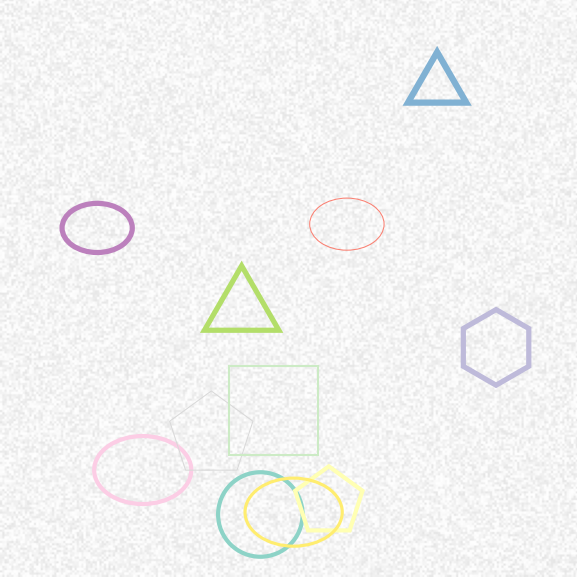[{"shape": "circle", "thickness": 2, "radius": 0.37, "center": [0.451, 0.108]}, {"shape": "pentagon", "thickness": 2, "radius": 0.31, "center": [0.569, 0.13]}, {"shape": "hexagon", "thickness": 2.5, "radius": 0.33, "center": [0.859, 0.398]}, {"shape": "oval", "thickness": 0.5, "radius": 0.32, "center": [0.601, 0.611]}, {"shape": "triangle", "thickness": 3, "radius": 0.29, "center": [0.757, 0.851]}, {"shape": "triangle", "thickness": 2.5, "radius": 0.37, "center": [0.418, 0.464]}, {"shape": "oval", "thickness": 2, "radius": 0.42, "center": [0.247, 0.185]}, {"shape": "pentagon", "thickness": 0.5, "radius": 0.38, "center": [0.366, 0.246]}, {"shape": "oval", "thickness": 2.5, "radius": 0.3, "center": [0.168, 0.604]}, {"shape": "square", "thickness": 1, "radius": 0.39, "center": [0.473, 0.288]}, {"shape": "oval", "thickness": 1.5, "radius": 0.42, "center": [0.508, 0.112]}]